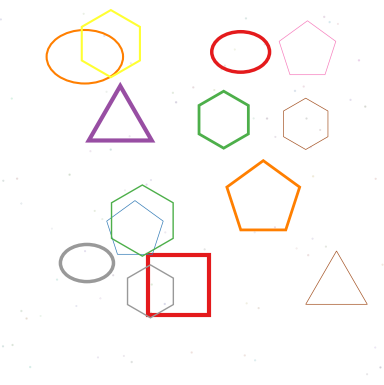[{"shape": "square", "thickness": 3, "radius": 0.39, "center": [0.464, 0.26]}, {"shape": "oval", "thickness": 2.5, "radius": 0.38, "center": [0.625, 0.865]}, {"shape": "pentagon", "thickness": 0.5, "radius": 0.39, "center": [0.351, 0.402]}, {"shape": "hexagon", "thickness": 1, "radius": 0.46, "center": [0.37, 0.427]}, {"shape": "hexagon", "thickness": 2, "radius": 0.37, "center": [0.581, 0.689]}, {"shape": "triangle", "thickness": 3, "radius": 0.47, "center": [0.312, 0.682]}, {"shape": "pentagon", "thickness": 2, "radius": 0.5, "center": [0.684, 0.483]}, {"shape": "oval", "thickness": 1.5, "radius": 0.5, "center": [0.22, 0.853]}, {"shape": "hexagon", "thickness": 1.5, "radius": 0.44, "center": [0.288, 0.887]}, {"shape": "hexagon", "thickness": 0.5, "radius": 0.33, "center": [0.794, 0.678]}, {"shape": "triangle", "thickness": 0.5, "radius": 0.46, "center": [0.874, 0.256]}, {"shape": "pentagon", "thickness": 0.5, "radius": 0.39, "center": [0.799, 0.869]}, {"shape": "oval", "thickness": 2.5, "radius": 0.34, "center": [0.226, 0.317]}, {"shape": "hexagon", "thickness": 1, "radius": 0.34, "center": [0.391, 0.243]}]